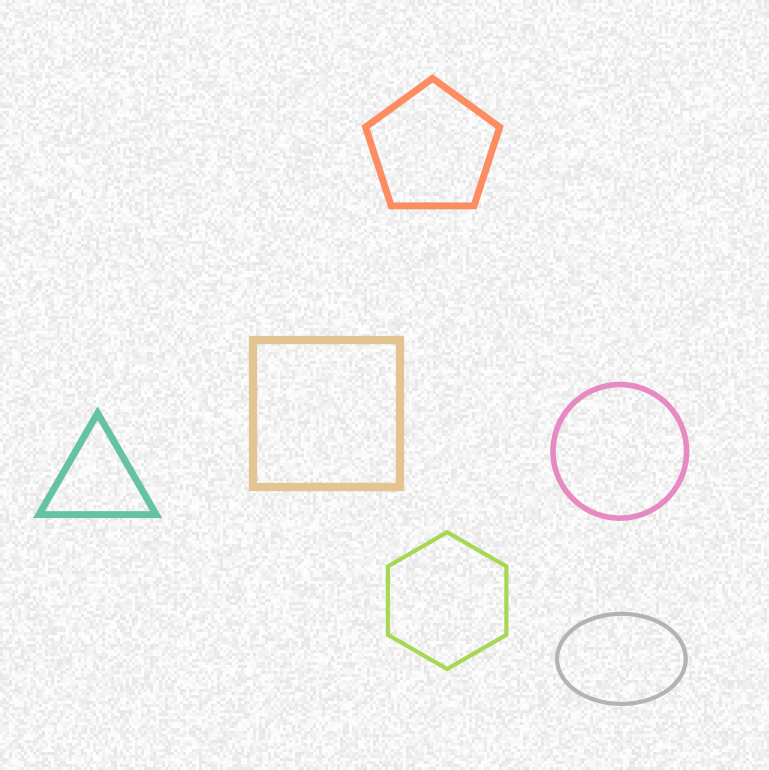[{"shape": "triangle", "thickness": 2.5, "radius": 0.44, "center": [0.127, 0.376]}, {"shape": "pentagon", "thickness": 2.5, "radius": 0.46, "center": [0.562, 0.807]}, {"shape": "circle", "thickness": 2, "radius": 0.43, "center": [0.805, 0.414]}, {"shape": "hexagon", "thickness": 1.5, "radius": 0.44, "center": [0.581, 0.22]}, {"shape": "square", "thickness": 3, "radius": 0.48, "center": [0.424, 0.463]}, {"shape": "oval", "thickness": 1.5, "radius": 0.42, "center": [0.807, 0.144]}]